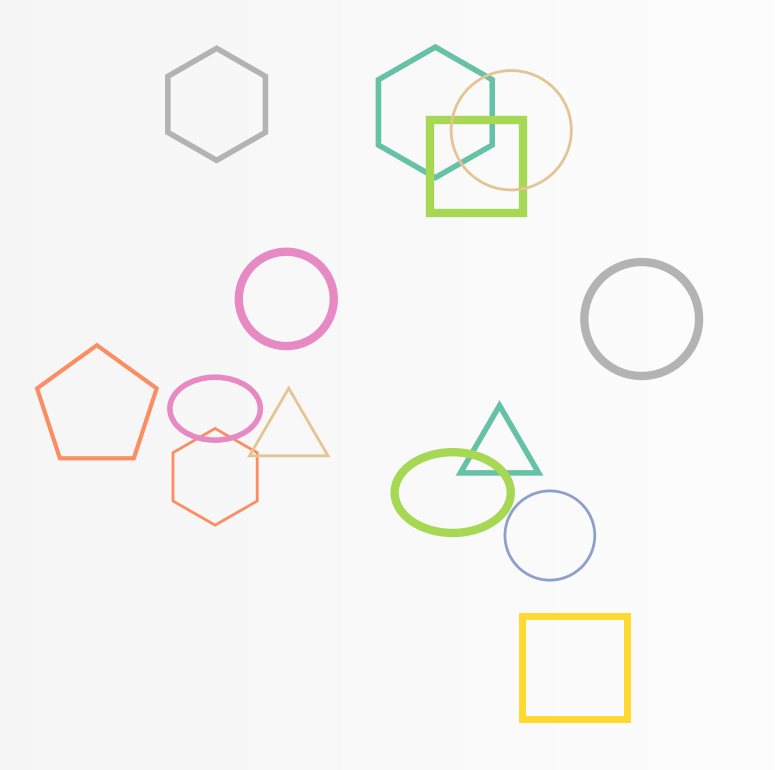[{"shape": "triangle", "thickness": 2, "radius": 0.29, "center": [0.645, 0.415]}, {"shape": "hexagon", "thickness": 2, "radius": 0.42, "center": [0.562, 0.854]}, {"shape": "pentagon", "thickness": 1.5, "radius": 0.41, "center": [0.125, 0.47]}, {"shape": "hexagon", "thickness": 1, "radius": 0.31, "center": [0.278, 0.381]}, {"shape": "circle", "thickness": 1, "radius": 0.29, "center": [0.71, 0.305]}, {"shape": "oval", "thickness": 2, "radius": 0.29, "center": [0.278, 0.469]}, {"shape": "circle", "thickness": 3, "radius": 0.31, "center": [0.369, 0.612]}, {"shape": "oval", "thickness": 3, "radius": 0.37, "center": [0.584, 0.36]}, {"shape": "square", "thickness": 3, "radius": 0.3, "center": [0.615, 0.784]}, {"shape": "square", "thickness": 2.5, "radius": 0.34, "center": [0.741, 0.133]}, {"shape": "triangle", "thickness": 1, "radius": 0.29, "center": [0.373, 0.437]}, {"shape": "circle", "thickness": 1, "radius": 0.39, "center": [0.66, 0.831]}, {"shape": "circle", "thickness": 3, "radius": 0.37, "center": [0.828, 0.586]}, {"shape": "hexagon", "thickness": 2, "radius": 0.36, "center": [0.28, 0.864]}]